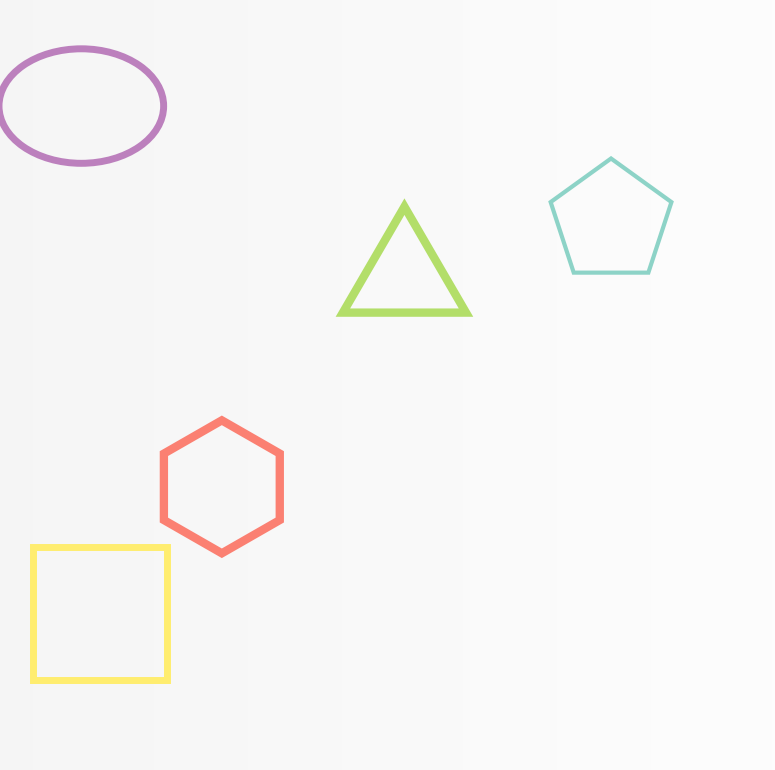[{"shape": "pentagon", "thickness": 1.5, "radius": 0.41, "center": [0.788, 0.712]}, {"shape": "hexagon", "thickness": 3, "radius": 0.43, "center": [0.286, 0.368]}, {"shape": "triangle", "thickness": 3, "radius": 0.46, "center": [0.522, 0.64]}, {"shape": "oval", "thickness": 2.5, "radius": 0.53, "center": [0.105, 0.862]}, {"shape": "square", "thickness": 2.5, "radius": 0.43, "center": [0.129, 0.203]}]